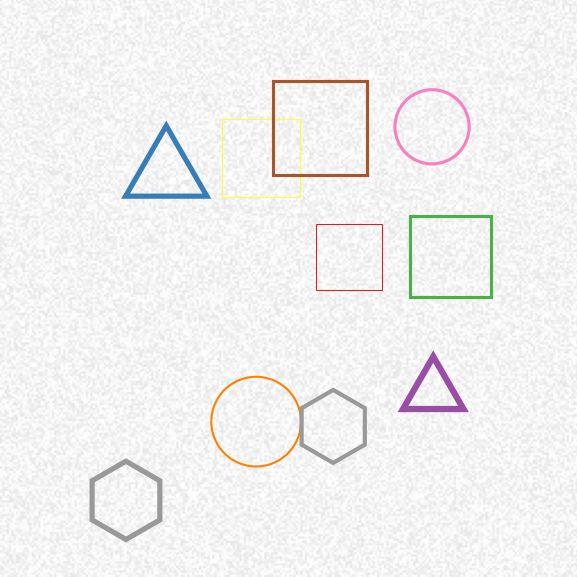[{"shape": "square", "thickness": 0.5, "radius": 0.29, "center": [0.605, 0.553]}, {"shape": "triangle", "thickness": 2.5, "radius": 0.41, "center": [0.288, 0.7]}, {"shape": "square", "thickness": 1.5, "radius": 0.35, "center": [0.78, 0.555]}, {"shape": "triangle", "thickness": 3, "radius": 0.3, "center": [0.75, 0.321]}, {"shape": "circle", "thickness": 1, "radius": 0.39, "center": [0.444, 0.269]}, {"shape": "square", "thickness": 0.5, "radius": 0.34, "center": [0.452, 0.726]}, {"shape": "square", "thickness": 1.5, "radius": 0.41, "center": [0.554, 0.777]}, {"shape": "circle", "thickness": 1.5, "radius": 0.32, "center": [0.748, 0.78]}, {"shape": "hexagon", "thickness": 2.5, "radius": 0.34, "center": [0.218, 0.133]}, {"shape": "hexagon", "thickness": 2, "radius": 0.32, "center": [0.577, 0.261]}]